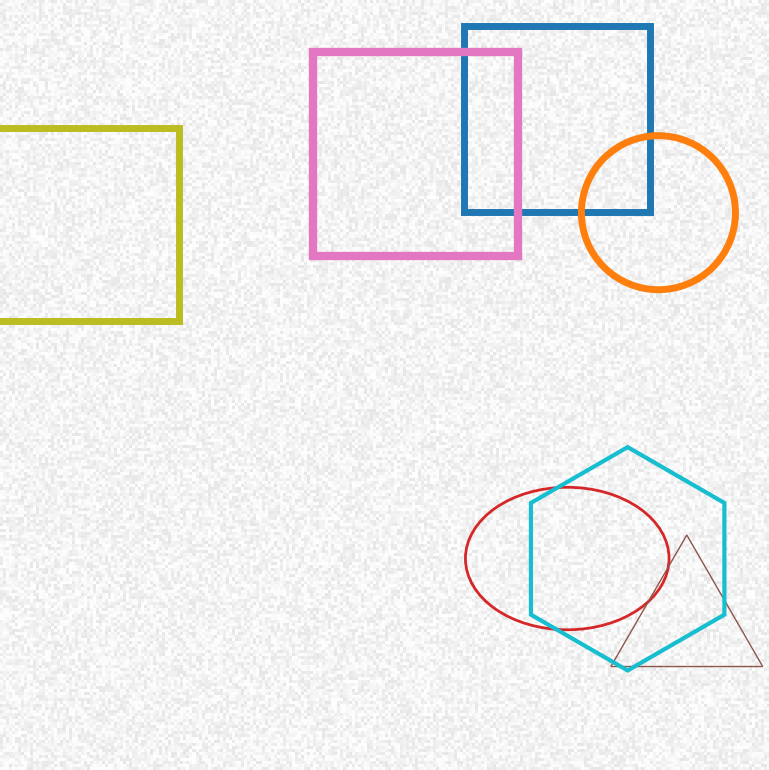[{"shape": "square", "thickness": 2.5, "radius": 0.6, "center": [0.724, 0.846]}, {"shape": "circle", "thickness": 2.5, "radius": 0.5, "center": [0.855, 0.724]}, {"shape": "oval", "thickness": 1, "radius": 0.66, "center": [0.737, 0.275]}, {"shape": "triangle", "thickness": 0.5, "radius": 0.57, "center": [0.892, 0.191]}, {"shape": "square", "thickness": 3, "radius": 0.66, "center": [0.539, 0.8]}, {"shape": "square", "thickness": 2.5, "radius": 0.63, "center": [0.107, 0.708]}, {"shape": "hexagon", "thickness": 1.5, "radius": 0.73, "center": [0.815, 0.274]}]